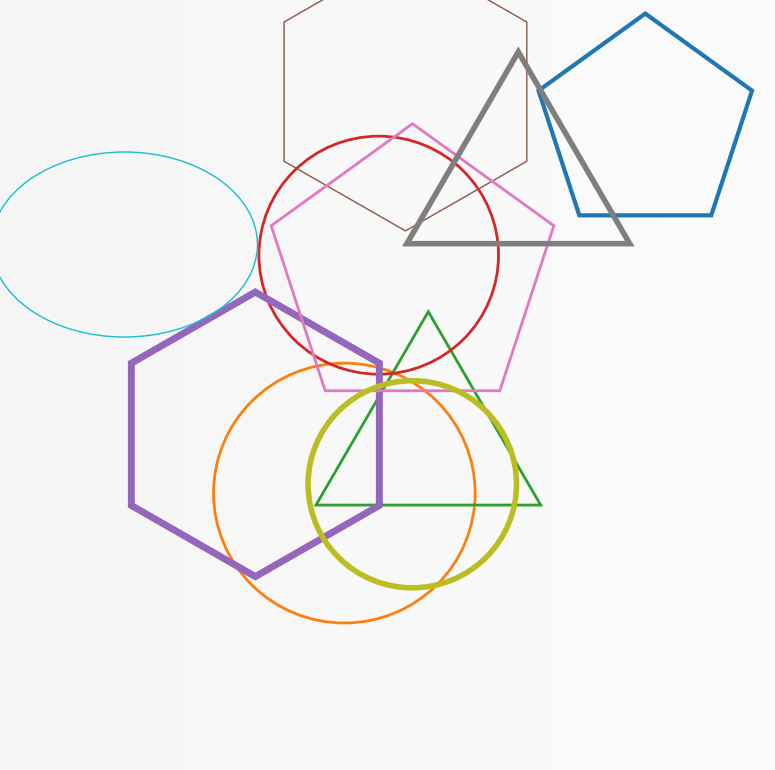[{"shape": "pentagon", "thickness": 1.5, "radius": 0.72, "center": [0.833, 0.838]}, {"shape": "circle", "thickness": 1, "radius": 0.84, "center": [0.444, 0.36]}, {"shape": "triangle", "thickness": 1, "radius": 0.84, "center": [0.553, 0.428]}, {"shape": "circle", "thickness": 1, "radius": 0.77, "center": [0.489, 0.669]}, {"shape": "hexagon", "thickness": 2.5, "radius": 0.92, "center": [0.329, 0.436]}, {"shape": "hexagon", "thickness": 0.5, "radius": 0.9, "center": [0.523, 0.881]}, {"shape": "pentagon", "thickness": 1, "radius": 0.96, "center": [0.532, 0.648]}, {"shape": "triangle", "thickness": 2, "radius": 0.83, "center": [0.669, 0.767]}, {"shape": "circle", "thickness": 2, "radius": 0.67, "center": [0.532, 0.371]}, {"shape": "oval", "thickness": 0.5, "radius": 0.86, "center": [0.161, 0.682]}]